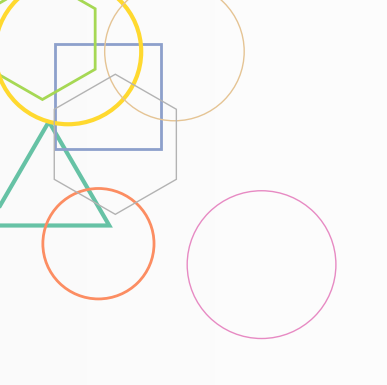[{"shape": "triangle", "thickness": 3, "radius": 0.9, "center": [0.126, 0.504]}, {"shape": "circle", "thickness": 2, "radius": 0.72, "center": [0.254, 0.367]}, {"shape": "square", "thickness": 2, "radius": 0.68, "center": [0.278, 0.75]}, {"shape": "circle", "thickness": 1, "radius": 0.96, "center": [0.675, 0.313]}, {"shape": "hexagon", "thickness": 2, "radius": 0.79, "center": [0.109, 0.899]}, {"shape": "circle", "thickness": 3, "radius": 0.94, "center": [0.176, 0.866]}, {"shape": "circle", "thickness": 1, "radius": 0.9, "center": [0.45, 0.866]}, {"shape": "hexagon", "thickness": 1, "radius": 0.91, "center": [0.298, 0.625]}]